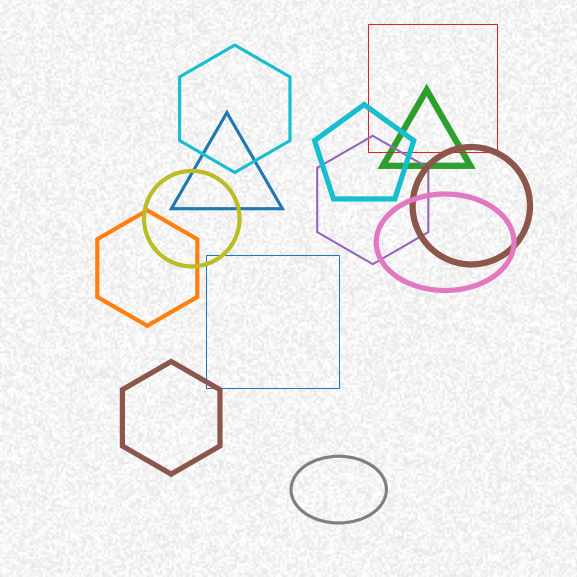[{"shape": "square", "thickness": 0.5, "radius": 0.57, "center": [0.472, 0.442]}, {"shape": "triangle", "thickness": 1.5, "radius": 0.55, "center": [0.393, 0.693]}, {"shape": "hexagon", "thickness": 2, "radius": 0.5, "center": [0.255, 0.535]}, {"shape": "triangle", "thickness": 3, "radius": 0.44, "center": [0.739, 0.756]}, {"shape": "square", "thickness": 0.5, "radius": 0.56, "center": [0.749, 0.847]}, {"shape": "hexagon", "thickness": 1, "radius": 0.56, "center": [0.645, 0.653]}, {"shape": "hexagon", "thickness": 2.5, "radius": 0.49, "center": [0.296, 0.276]}, {"shape": "circle", "thickness": 3, "radius": 0.51, "center": [0.816, 0.643]}, {"shape": "oval", "thickness": 2.5, "radius": 0.6, "center": [0.771, 0.58]}, {"shape": "oval", "thickness": 1.5, "radius": 0.41, "center": [0.587, 0.151]}, {"shape": "circle", "thickness": 2, "radius": 0.41, "center": [0.332, 0.62]}, {"shape": "pentagon", "thickness": 2.5, "radius": 0.45, "center": [0.631, 0.728]}, {"shape": "hexagon", "thickness": 1.5, "radius": 0.55, "center": [0.407, 0.811]}]